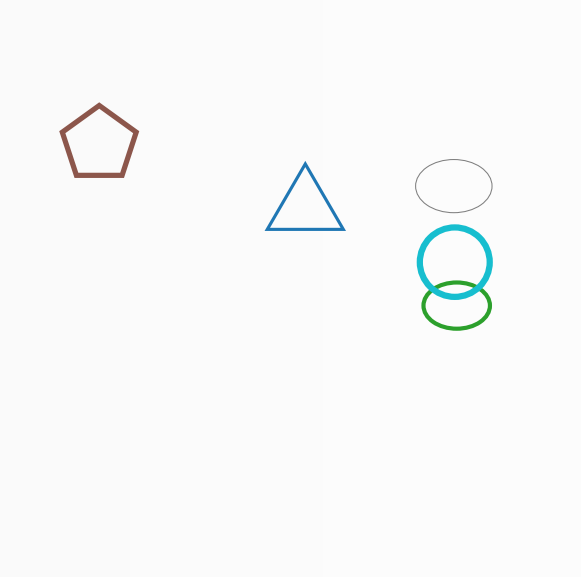[{"shape": "triangle", "thickness": 1.5, "radius": 0.38, "center": [0.525, 0.64]}, {"shape": "oval", "thickness": 2, "radius": 0.29, "center": [0.786, 0.47]}, {"shape": "pentagon", "thickness": 2.5, "radius": 0.33, "center": [0.171, 0.75]}, {"shape": "oval", "thickness": 0.5, "radius": 0.33, "center": [0.781, 0.677]}, {"shape": "circle", "thickness": 3, "radius": 0.3, "center": [0.782, 0.545]}]